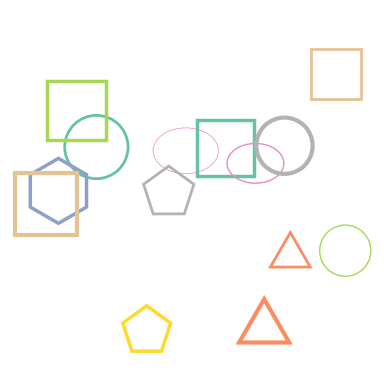[{"shape": "square", "thickness": 2.5, "radius": 0.37, "center": [0.586, 0.616]}, {"shape": "circle", "thickness": 2, "radius": 0.41, "center": [0.25, 0.618]}, {"shape": "triangle", "thickness": 2, "radius": 0.3, "center": [0.754, 0.336]}, {"shape": "triangle", "thickness": 3, "radius": 0.38, "center": [0.686, 0.148]}, {"shape": "hexagon", "thickness": 2.5, "radius": 0.42, "center": [0.152, 0.504]}, {"shape": "oval", "thickness": 0.5, "radius": 0.42, "center": [0.483, 0.608]}, {"shape": "oval", "thickness": 1, "radius": 0.37, "center": [0.664, 0.576]}, {"shape": "circle", "thickness": 1, "radius": 0.33, "center": [0.897, 0.349]}, {"shape": "square", "thickness": 2.5, "radius": 0.38, "center": [0.199, 0.713]}, {"shape": "pentagon", "thickness": 2.5, "radius": 0.33, "center": [0.381, 0.141]}, {"shape": "square", "thickness": 2, "radius": 0.32, "center": [0.874, 0.809]}, {"shape": "square", "thickness": 3, "radius": 0.4, "center": [0.119, 0.47]}, {"shape": "pentagon", "thickness": 2, "radius": 0.34, "center": [0.438, 0.5]}, {"shape": "circle", "thickness": 3, "radius": 0.37, "center": [0.739, 0.621]}]